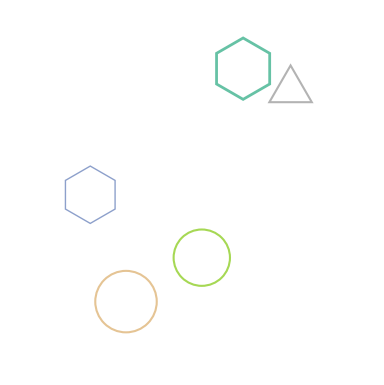[{"shape": "hexagon", "thickness": 2, "radius": 0.4, "center": [0.631, 0.822]}, {"shape": "hexagon", "thickness": 1, "radius": 0.37, "center": [0.234, 0.494]}, {"shape": "circle", "thickness": 1.5, "radius": 0.37, "center": [0.524, 0.331]}, {"shape": "circle", "thickness": 1.5, "radius": 0.4, "center": [0.327, 0.217]}, {"shape": "triangle", "thickness": 1.5, "radius": 0.32, "center": [0.755, 0.766]}]